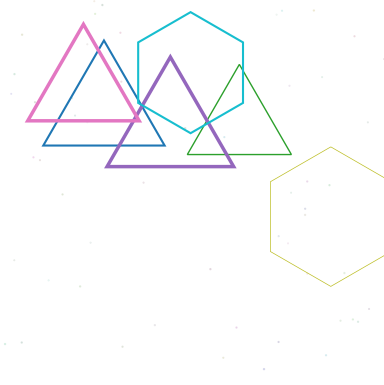[{"shape": "triangle", "thickness": 1.5, "radius": 0.91, "center": [0.27, 0.713]}, {"shape": "triangle", "thickness": 1, "radius": 0.78, "center": [0.622, 0.677]}, {"shape": "triangle", "thickness": 2.5, "radius": 0.95, "center": [0.442, 0.662]}, {"shape": "triangle", "thickness": 2.5, "radius": 0.84, "center": [0.217, 0.77]}, {"shape": "hexagon", "thickness": 0.5, "radius": 0.91, "center": [0.859, 0.437]}, {"shape": "hexagon", "thickness": 1.5, "radius": 0.79, "center": [0.495, 0.811]}]